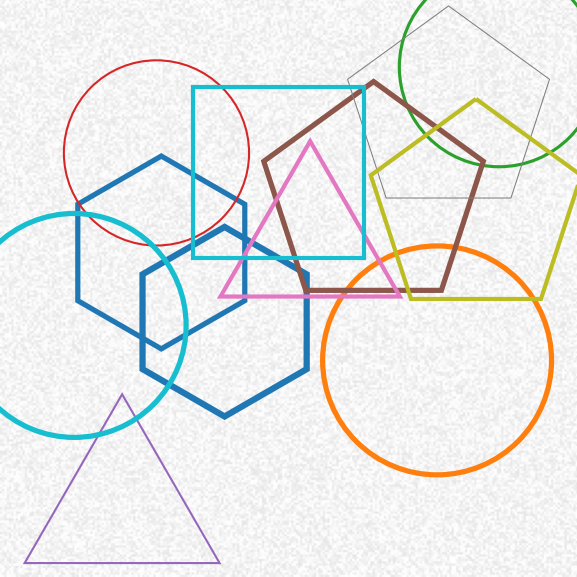[{"shape": "hexagon", "thickness": 2.5, "radius": 0.83, "center": [0.279, 0.562]}, {"shape": "hexagon", "thickness": 3, "radius": 0.82, "center": [0.389, 0.442]}, {"shape": "circle", "thickness": 2.5, "radius": 0.99, "center": [0.757, 0.375]}, {"shape": "circle", "thickness": 1.5, "radius": 0.86, "center": [0.864, 0.883]}, {"shape": "circle", "thickness": 1, "radius": 0.8, "center": [0.271, 0.734]}, {"shape": "triangle", "thickness": 1, "radius": 0.97, "center": [0.211, 0.122]}, {"shape": "pentagon", "thickness": 2.5, "radius": 1.0, "center": [0.647, 0.658]}, {"shape": "triangle", "thickness": 2, "radius": 0.9, "center": [0.537, 0.575]}, {"shape": "pentagon", "thickness": 0.5, "radius": 0.92, "center": [0.777, 0.805]}, {"shape": "pentagon", "thickness": 2, "radius": 0.96, "center": [0.824, 0.636]}, {"shape": "circle", "thickness": 2.5, "radius": 0.97, "center": [0.128, 0.436]}, {"shape": "square", "thickness": 2, "radius": 0.74, "center": [0.482, 0.7]}]